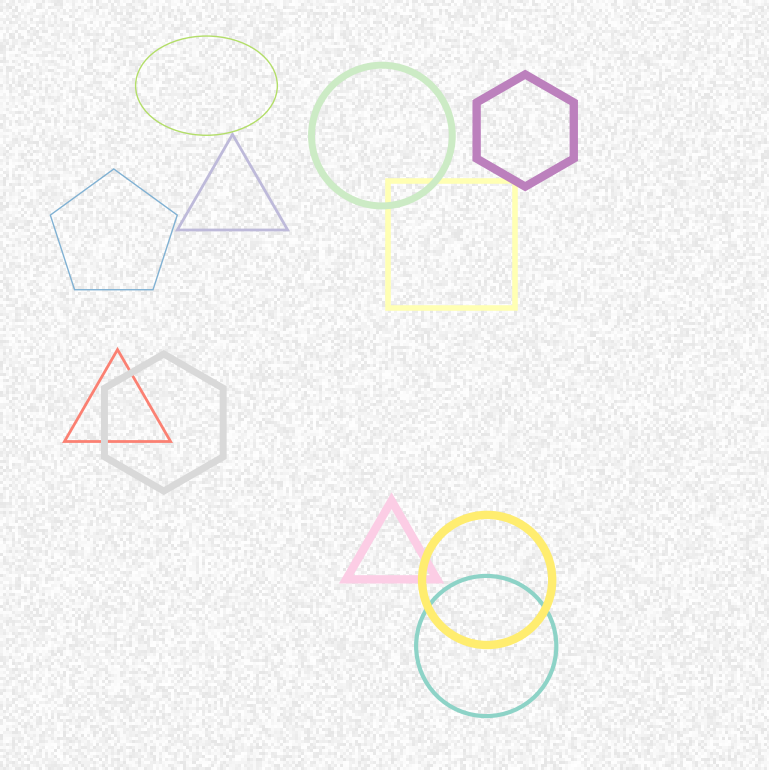[{"shape": "circle", "thickness": 1.5, "radius": 0.46, "center": [0.631, 0.161]}, {"shape": "square", "thickness": 2, "radius": 0.41, "center": [0.587, 0.682]}, {"shape": "triangle", "thickness": 1, "radius": 0.41, "center": [0.302, 0.743]}, {"shape": "triangle", "thickness": 1, "radius": 0.4, "center": [0.153, 0.466]}, {"shape": "pentagon", "thickness": 0.5, "radius": 0.43, "center": [0.148, 0.694]}, {"shape": "oval", "thickness": 0.5, "radius": 0.46, "center": [0.268, 0.889]}, {"shape": "triangle", "thickness": 3, "radius": 0.34, "center": [0.509, 0.282]}, {"shape": "hexagon", "thickness": 2.5, "radius": 0.45, "center": [0.213, 0.451]}, {"shape": "hexagon", "thickness": 3, "radius": 0.36, "center": [0.682, 0.83]}, {"shape": "circle", "thickness": 2.5, "radius": 0.46, "center": [0.496, 0.824]}, {"shape": "circle", "thickness": 3, "radius": 0.42, "center": [0.633, 0.247]}]